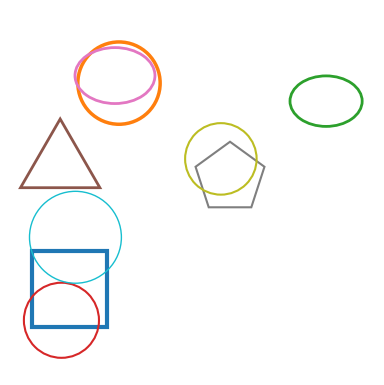[{"shape": "square", "thickness": 3, "radius": 0.49, "center": [0.18, 0.25]}, {"shape": "circle", "thickness": 2.5, "radius": 0.53, "center": [0.309, 0.784]}, {"shape": "oval", "thickness": 2, "radius": 0.47, "center": [0.847, 0.737]}, {"shape": "circle", "thickness": 1.5, "radius": 0.49, "center": [0.16, 0.168]}, {"shape": "triangle", "thickness": 2, "radius": 0.6, "center": [0.156, 0.572]}, {"shape": "oval", "thickness": 2, "radius": 0.52, "center": [0.299, 0.804]}, {"shape": "pentagon", "thickness": 1.5, "radius": 0.47, "center": [0.597, 0.538]}, {"shape": "circle", "thickness": 1.5, "radius": 0.46, "center": [0.574, 0.587]}, {"shape": "circle", "thickness": 1, "radius": 0.6, "center": [0.196, 0.384]}]